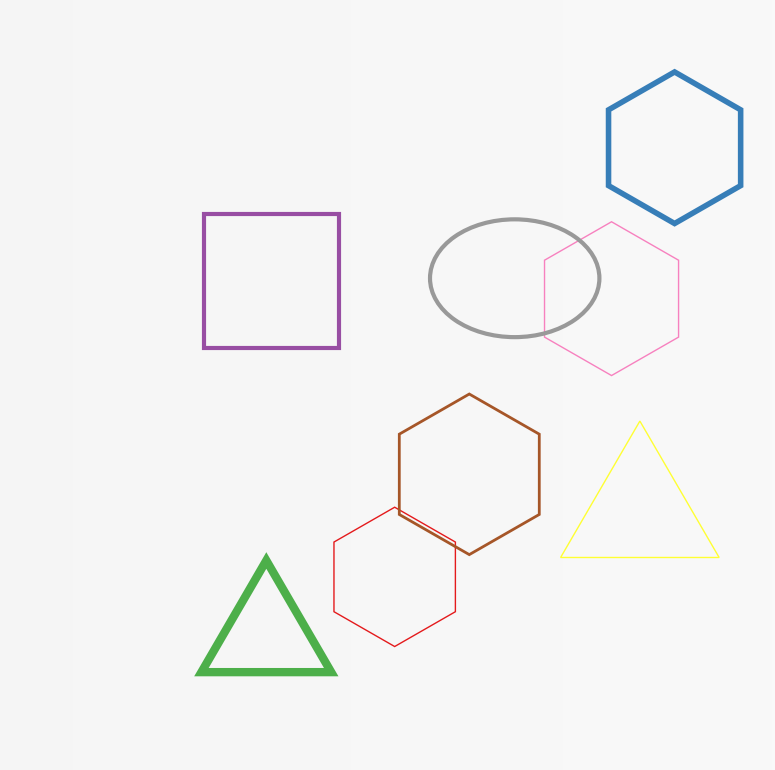[{"shape": "hexagon", "thickness": 0.5, "radius": 0.45, "center": [0.509, 0.251]}, {"shape": "hexagon", "thickness": 2, "radius": 0.49, "center": [0.87, 0.808]}, {"shape": "triangle", "thickness": 3, "radius": 0.48, "center": [0.344, 0.175]}, {"shape": "square", "thickness": 1.5, "radius": 0.44, "center": [0.35, 0.635]}, {"shape": "triangle", "thickness": 0.5, "radius": 0.59, "center": [0.826, 0.335]}, {"shape": "hexagon", "thickness": 1, "radius": 0.52, "center": [0.606, 0.384]}, {"shape": "hexagon", "thickness": 0.5, "radius": 0.5, "center": [0.789, 0.612]}, {"shape": "oval", "thickness": 1.5, "radius": 0.55, "center": [0.664, 0.639]}]